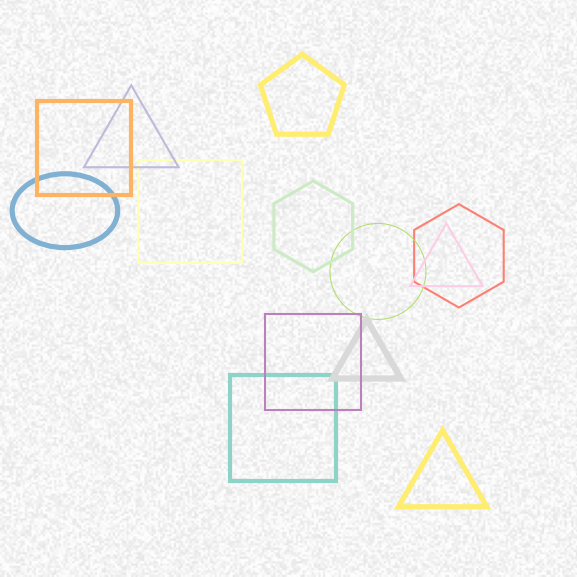[{"shape": "square", "thickness": 2, "radius": 0.46, "center": [0.49, 0.258]}, {"shape": "square", "thickness": 1, "radius": 0.45, "center": [0.329, 0.633]}, {"shape": "triangle", "thickness": 1, "radius": 0.47, "center": [0.227, 0.757]}, {"shape": "hexagon", "thickness": 1, "radius": 0.45, "center": [0.795, 0.556]}, {"shape": "oval", "thickness": 2.5, "radius": 0.46, "center": [0.112, 0.634]}, {"shape": "square", "thickness": 2, "radius": 0.41, "center": [0.146, 0.742]}, {"shape": "circle", "thickness": 0.5, "radius": 0.42, "center": [0.654, 0.529]}, {"shape": "triangle", "thickness": 1, "radius": 0.36, "center": [0.773, 0.54]}, {"shape": "triangle", "thickness": 3, "radius": 0.34, "center": [0.635, 0.378]}, {"shape": "square", "thickness": 1, "radius": 0.42, "center": [0.542, 0.372]}, {"shape": "hexagon", "thickness": 1.5, "radius": 0.39, "center": [0.542, 0.607]}, {"shape": "triangle", "thickness": 2.5, "radius": 0.44, "center": [0.766, 0.166]}, {"shape": "pentagon", "thickness": 2.5, "radius": 0.38, "center": [0.524, 0.829]}]